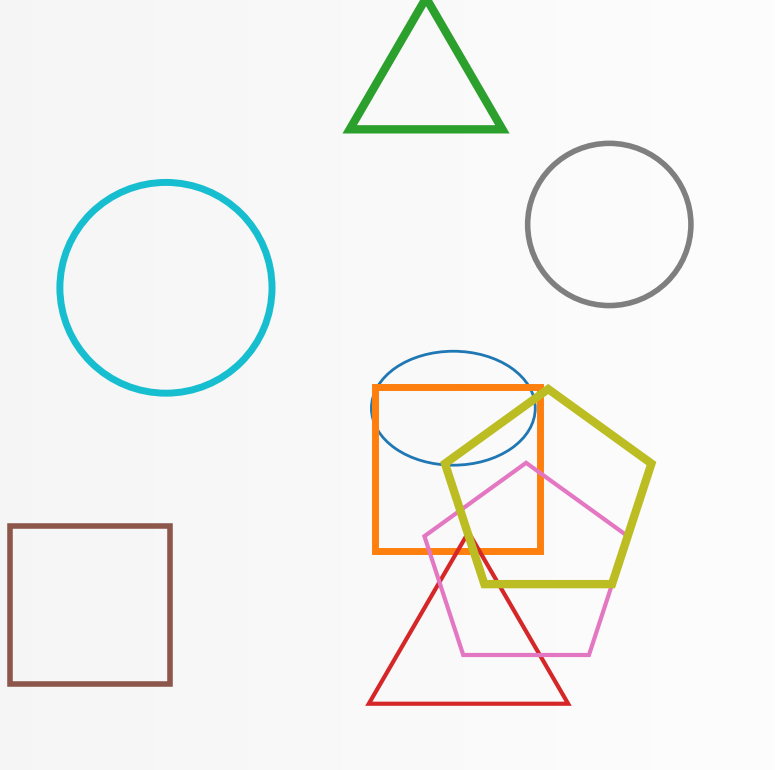[{"shape": "oval", "thickness": 1, "radius": 0.53, "center": [0.585, 0.47]}, {"shape": "square", "thickness": 2.5, "radius": 0.53, "center": [0.59, 0.391]}, {"shape": "triangle", "thickness": 3, "radius": 0.57, "center": [0.55, 0.889]}, {"shape": "triangle", "thickness": 1.5, "radius": 0.74, "center": [0.604, 0.16]}, {"shape": "square", "thickness": 2, "radius": 0.52, "center": [0.116, 0.214]}, {"shape": "pentagon", "thickness": 1.5, "radius": 0.69, "center": [0.679, 0.261]}, {"shape": "circle", "thickness": 2, "radius": 0.53, "center": [0.786, 0.709]}, {"shape": "pentagon", "thickness": 3, "radius": 0.7, "center": [0.707, 0.355]}, {"shape": "circle", "thickness": 2.5, "radius": 0.68, "center": [0.214, 0.626]}]